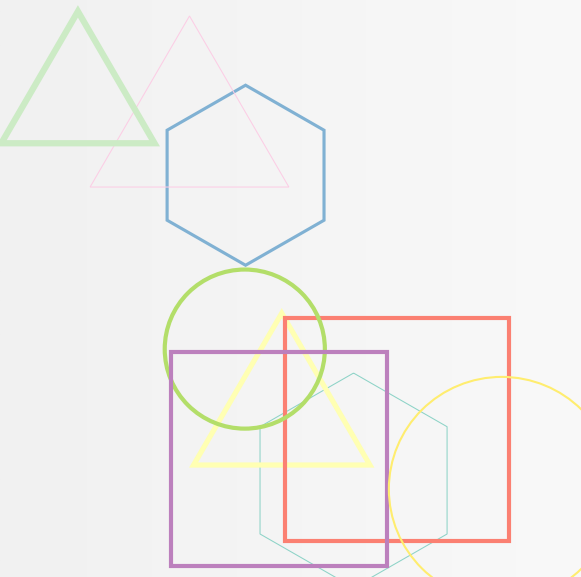[{"shape": "hexagon", "thickness": 0.5, "radius": 0.93, "center": [0.608, 0.167]}, {"shape": "triangle", "thickness": 2.5, "radius": 0.88, "center": [0.485, 0.282]}, {"shape": "square", "thickness": 2, "radius": 0.96, "center": [0.683, 0.256]}, {"shape": "hexagon", "thickness": 1.5, "radius": 0.78, "center": [0.422, 0.696]}, {"shape": "circle", "thickness": 2, "radius": 0.69, "center": [0.421, 0.395]}, {"shape": "triangle", "thickness": 0.5, "radius": 0.99, "center": [0.326, 0.774]}, {"shape": "square", "thickness": 2, "radius": 0.93, "center": [0.48, 0.204]}, {"shape": "triangle", "thickness": 3, "radius": 0.76, "center": [0.134, 0.827]}, {"shape": "circle", "thickness": 1, "radius": 0.97, "center": [0.863, 0.152]}]